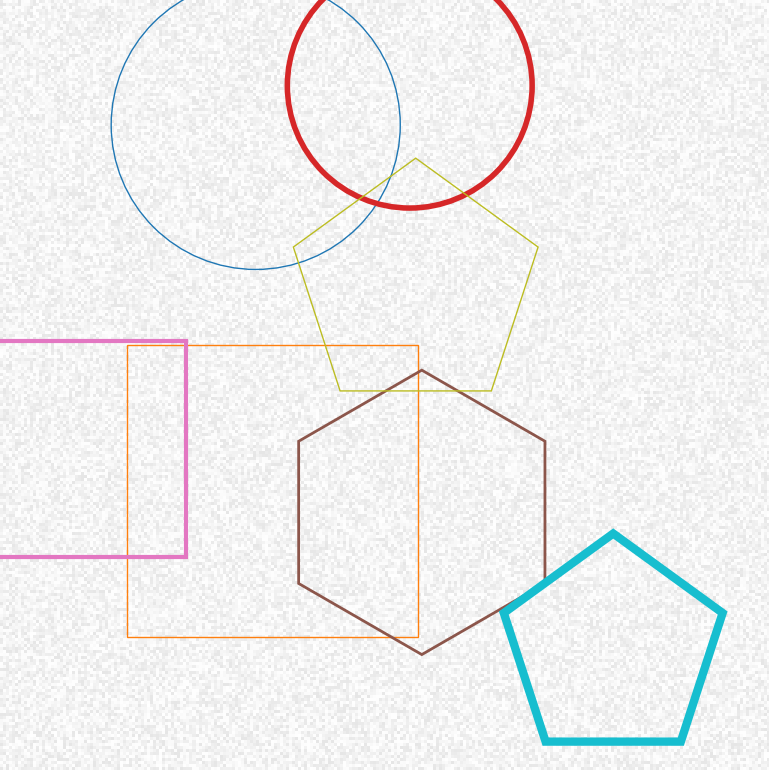[{"shape": "circle", "thickness": 0.5, "radius": 0.94, "center": [0.332, 0.838]}, {"shape": "square", "thickness": 0.5, "radius": 0.95, "center": [0.354, 0.362]}, {"shape": "circle", "thickness": 2, "radius": 0.79, "center": [0.532, 0.889]}, {"shape": "hexagon", "thickness": 1, "radius": 0.92, "center": [0.548, 0.335]}, {"shape": "square", "thickness": 1.5, "radius": 0.7, "center": [0.101, 0.417]}, {"shape": "pentagon", "thickness": 0.5, "radius": 0.84, "center": [0.54, 0.627]}, {"shape": "pentagon", "thickness": 3, "radius": 0.75, "center": [0.796, 0.158]}]